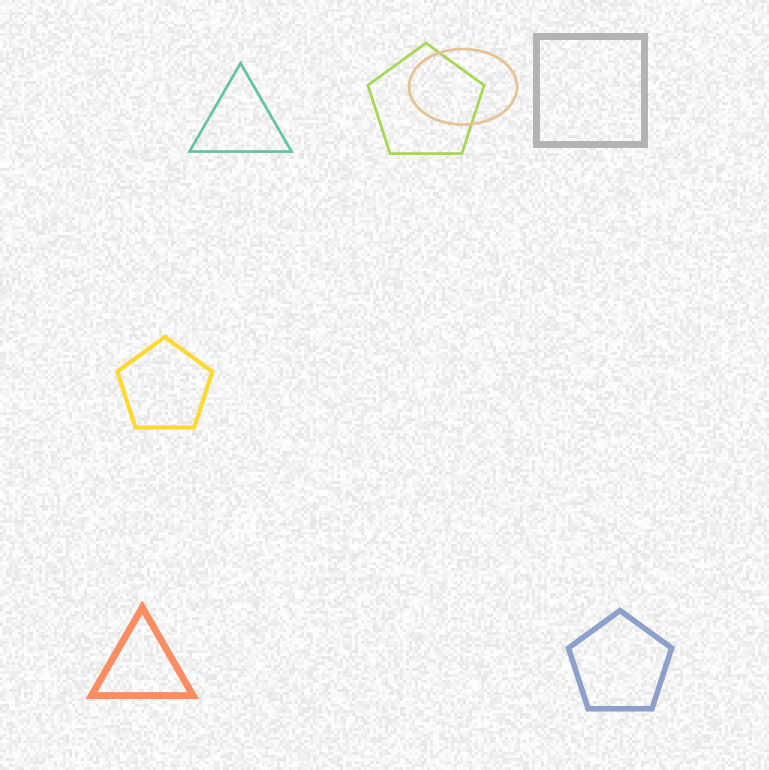[{"shape": "triangle", "thickness": 1, "radius": 0.38, "center": [0.312, 0.841]}, {"shape": "triangle", "thickness": 2.5, "radius": 0.38, "center": [0.185, 0.135]}, {"shape": "pentagon", "thickness": 2, "radius": 0.35, "center": [0.805, 0.137]}, {"shape": "pentagon", "thickness": 1, "radius": 0.4, "center": [0.553, 0.865]}, {"shape": "pentagon", "thickness": 1.5, "radius": 0.32, "center": [0.214, 0.497]}, {"shape": "oval", "thickness": 1, "radius": 0.35, "center": [0.601, 0.887]}, {"shape": "square", "thickness": 2.5, "radius": 0.35, "center": [0.766, 0.883]}]